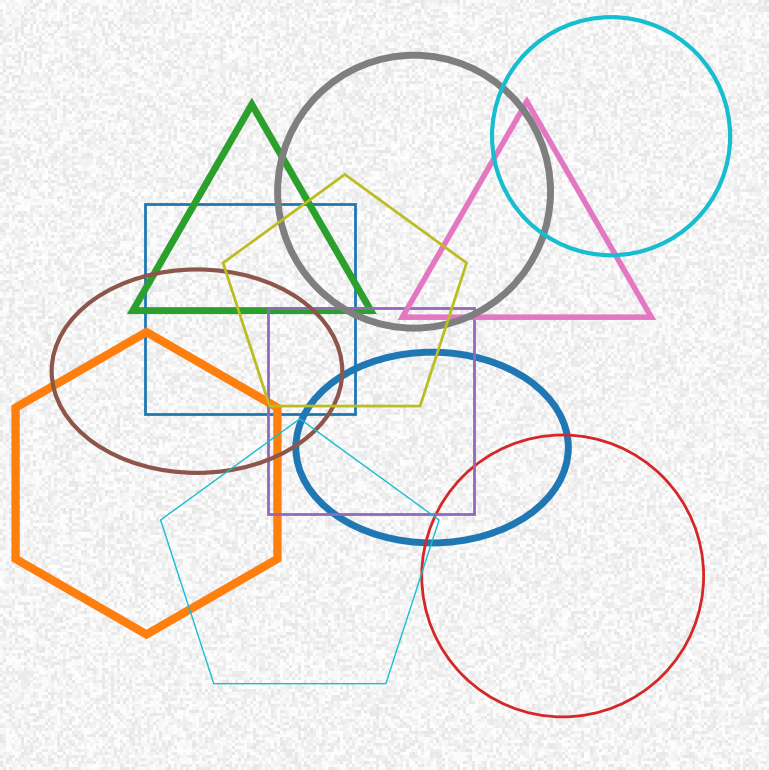[{"shape": "oval", "thickness": 2.5, "radius": 0.88, "center": [0.561, 0.419]}, {"shape": "square", "thickness": 1, "radius": 0.68, "center": [0.325, 0.599]}, {"shape": "hexagon", "thickness": 3, "radius": 0.98, "center": [0.19, 0.372]}, {"shape": "triangle", "thickness": 2.5, "radius": 0.89, "center": [0.327, 0.686]}, {"shape": "circle", "thickness": 1, "radius": 0.92, "center": [0.731, 0.252]}, {"shape": "square", "thickness": 1, "radius": 0.67, "center": [0.482, 0.466]}, {"shape": "oval", "thickness": 1.5, "radius": 0.94, "center": [0.256, 0.518]}, {"shape": "triangle", "thickness": 2, "radius": 0.93, "center": [0.684, 0.681]}, {"shape": "circle", "thickness": 2.5, "radius": 0.89, "center": [0.538, 0.751]}, {"shape": "pentagon", "thickness": 1, "radius": 0.83, "center": [0.448, 0.607]}, {"shape": "pentagon", "thickness": 0.5, "radius": 0.95, "center": [0.389, 0.266]}, {"shape": "circle", "thickness": 1.5, "radius": 0.77, "center": [0.794, 0.823]}]